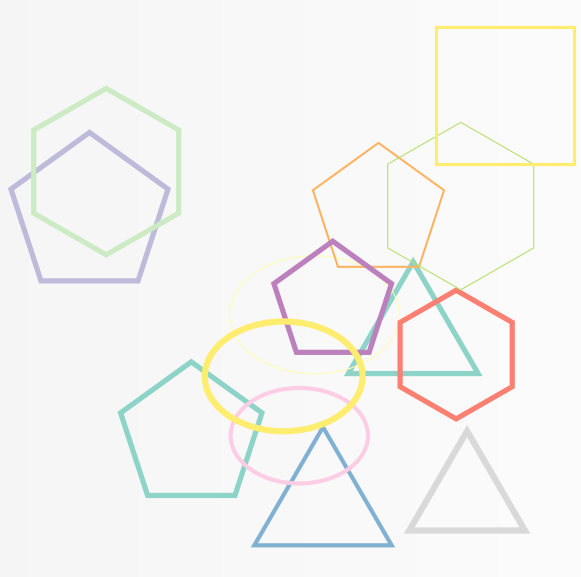[{"shape": "pentagon", "thickness": 2.5, "radius": 0.64, "center": [0.329, 0.245]}, {"shape": "triangle", "thickness": 2.5, "radius": 0.64, "center": [0.711, 0.417]}, {"shape": "oval", "thickness": 0.5, "radius": 0.73, "center": [0.541, 0.454]}, {"shape": "pentagon", "thickness": 2.5, "radius": 0.71, "center": [0.154, 0.628]}, {"shape": "hexagon", "thickness": 2.5, "radius": 0.56, "center": [0.785, 0.385]}, {"shape": "triangle", "thickness": 2, "radius": 0.68, "center": [0.556, 0.123]}, {"shape": "pentagon", "thickness": 1, "radius": 0.59, "center": [0.651, 0.633]}, {"shape": "hexagon", "thickness": 0.5, "radius": 0.73, "center": [0.793, 0.642]}, {"shape": "oval", "thickness": 2, "radius": 0.59, "center": [0.515, 0.245]}, {"shape": "triangle", "thickness": 3, "radius": 0.57, "center": [0.804, 0.138]}, {"shape": "pentagon", "thickness": 2.5, "radius": 0.53, "center": [0.572, 0.475]}, {"shape": "hexagon", "thickness": 2.5, "radius": 0.72, "center": [0.183, 0.702]}, {"shape": "square", "thickness": 1.5, "radius": 0.59, "center": [0.869, 0.834]}, {"shape": "oval", "thickness": 3, "radius": 0.68, "center": [0.488, 0.347]}]